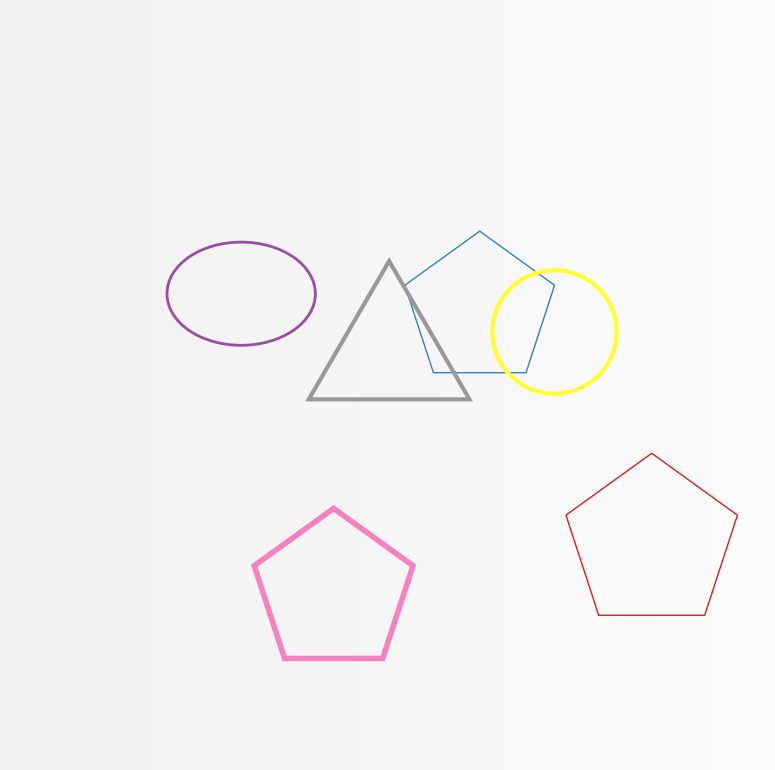[{"shape": "pentagon", "thickness": 0.5, "radius": 0.58, "center": [0.841, 0.295]}, {"shape": "pentagon", "thickness": 0.5, "radius": 0.51, "center": [0.619, 0.598]}, {"shape": "oval", "thickness": 1, "radius": 0.48, "center": [0.311, 0.619]}, {"shape": "circle", "thickness": 1.5, "radius": 0.4, "center": [0.715, 0.569]}, {"shape": "pentagon", "thickness": 2, "radius": 0.54, "center": [0.43, 0.232]}, {"shape": "triangle", "thickness": 1.5, "radius": 0.6, "center": [0.502, 0.541]}]